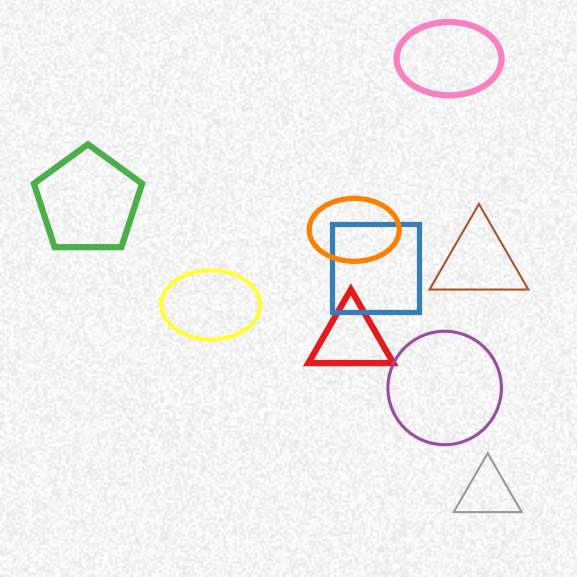[{"shape": "triangle", "thickness": 3, "radius": 0.42, "center": [0.608, 0.413]}, {"shape": "square", "thickness": 2.5, "radius": 0.38, "center": [0.65, 0.535]}, {"shape": "pentagon", "thickness": 3, "radius": 0.49, "center": [0.152, 0.651]}, {"shape": "circle", "thickness": 1.5, "radius": 0.49, "center": [0.77, 0.327]}, {"shape": "oval", "thickness": 2.5, "radius": 0.39, "center": [0.613, 0.601]}, {"shape": "oval", "thickness": 2, "radius": 0.43, "center": [0.365, 0.471]}, {"shape": "triangle", "thickness": 1, "radius": 0.49, "center": [0.829, 0.547]}, {"shape": "oval", "thickness": 3, "radius": 0.45, "center": [0.778, 0.897]}, {"shape": "triangle", "thickness": 1, "radius": 0.34, "center": [0.844, 0.146]}]